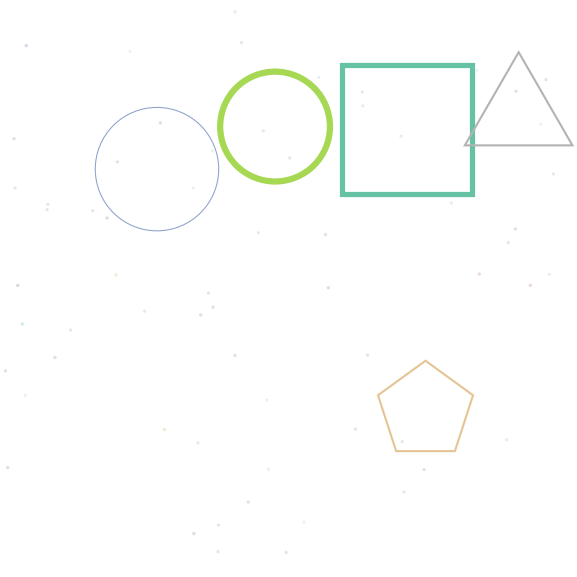[{"shape": "square", "thickness": 2.5, "radius": 0.56, "center": [0.705, 0.775]}, {"shape": "circle", "thickness": 0.5, "radius": 0.53, "center": [0.272, 0.706]}, {"shape": "circle", "thickness": 3, "radius": 0.48, "center": [0.476, 0.78]}, {"shape": "pentagon", "thickness": 1, "radius": 0.43, "center": [0.737, 0.288]}, {"shape": "triangle", "thickness": 1, "radius": 0.54, "center": [0.898, 0.801]}]